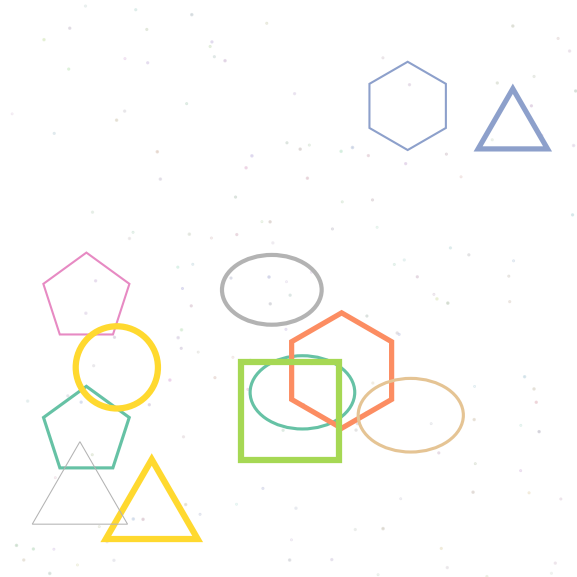[{"shape": "pentagon", "thickness": 1.5, "radius": 0.39, "center": [0.15, 0.252]}, {"shape": "oval", "thickness": 1.5, "radius": 0.45, "center": [0.524, 0.32]}, {"shape": "hexagon", "thickness": 2.5, "radius": 0.5, "center": [0.592, 0.357]}, {"shape": "triangle", "thickness": 2.5, "radius": 0.35, "center": [0.888, 0.776]}, {"shape": "hexagon", "thickness": 1, "radius": 0.38, "center": [0.706, 0.816]}, {"shape": "pentagon", "thickness": 1, "radius": 0.39, "center": [0.15, 0.483]}, {"shape": "square", "thickness": 3, "radius": 0.42, "center": [0.502, 0.287]}, {"shape": "circle", "thickness": 3, "radius": 0.36, "center": [0.202, 0.363]}, {"shape": "triangle", "thickness": 3, "radius": 0.46, "center": [0.263, 0.112]}, {"shape": "oval", "thickness": 1.5, "radius": 0.46, "center": [0.711, 0.28]}, {"shape": "oval", "thickness": 2, "radius": 0.43, "center": [0.471, 0.497]}, {"shape": "triangle", "thickness": 0.5, "radius": 0.48, "center": [0.138, 0.139]}]